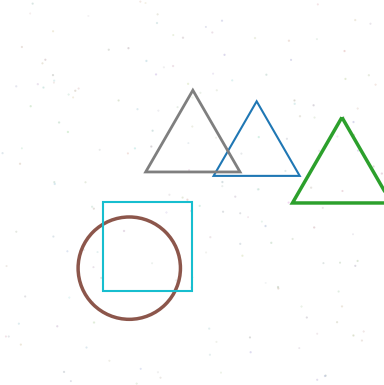[{"shape": "triangle", "thickness": 1.5, "radius": 0.65, "center": [0.667, 0.608]}, {"shape": "triangle", "thickness": 2.5, "radius": 0.74, "center": [0.888, 0.547]}, {"shape": "circle", "thickness": 2.5, "radius": 0.66, "center": [0.336, 0.303]}, {"shape": "triangle", "thickness": 2, "radius": 0.71, "center": [0.501, 0.624]}, {"shape": "square", "thickness": 1.5, "radius": 0.58, "center": [0.382, 0.359]}]